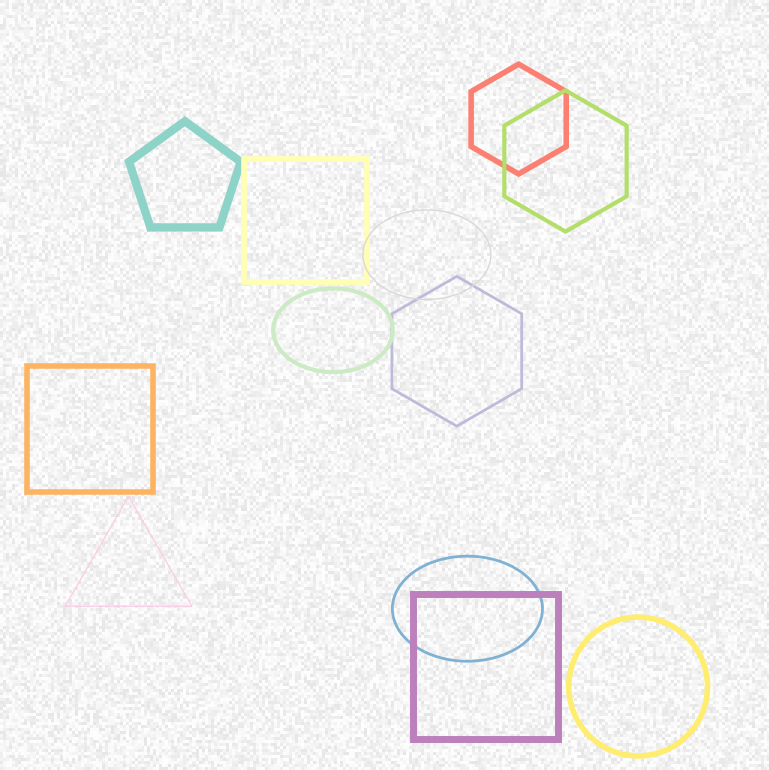[{"shape": "pentagon", "thickness": 3, "radius": 0.38, "center": [0.24, 0.766]}, {"shape": "square", "thickness": 2, "radius": 0.4, "center": [0.397, 0.714]}, {"shape": "hexagon", "thickness": 1, "radius": 0.49, "center": [0.593, 0.544]}, {"shape": "hexagon", "thickness": 2, "radius": 0.36, "center": [0.674, 0.845]}, {"shape": "oval", "thickness": 1, "radius": 0.49, "center": [0.607, 0.209]}, {"shape": "square", "thickness": 2, "radius": 0.41, "center": [0.117, 0.443]}, {"shape": "hexagon", "thickness": 1.5, "radius": 0.46, "center": [0.734, 0.791]}, {"shape": "triangle", "thickness": 0.5, "radius": 0.48, "center": [0.167, 0.26]}, {"shape": "oval", "thickness": 0.5, "radius": 0.42, "center": [0.554, 0.669]}, {"shape": "square", "thickness": 2.5, "radius": 0.47, "center": [0.63, 0.134]}, {"shape": "oval", "thickness": 1.5, "radius": 0.39, "center": [0.432, 0.571]}, {"shape": "circle", "thickness": 2, "radius": 0.45, "center": [0.829, 0.108]}]